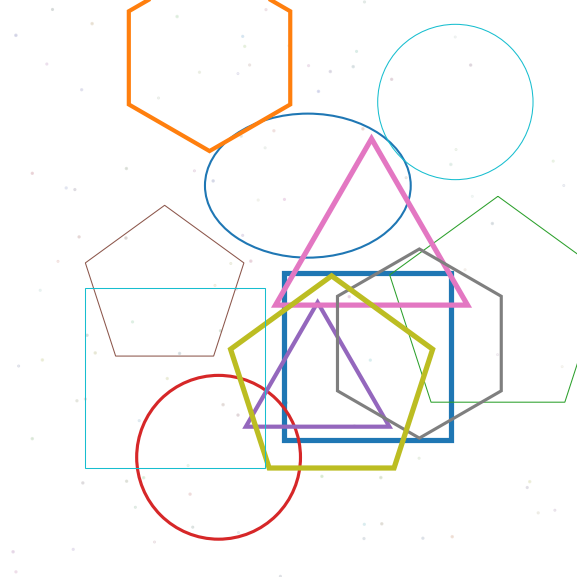[{"shape": "oval", "thickness": 1, "radius": 0.89, "center": [0.533, 0.678]}, {"shape": "square", "thickness": 2.5, "radius": 0.72, "center": [0.636, 0.382]}, {"shape": "hexagon", "thickness": 2, "radius": 0.81, "center": [0.363, 0.899]}, {"shape": "pentagon", "thickness": 0.5, "radius": 0.99, "center": [0.862, 0.462]}, {"shape": "circle", "thickness": 1.5, "radius": 0.71, "center": [0.379, 0.207]}, {"shape": "triangle", "thickness": 2, "radius": 0.72, "center": [0.55, 0.332]}, {"shape": "pentagon", "thickness": 0.5, "radius": 0.72, "center": [0.285, 0.499]}, {"shape": "triangle", "thickness": 2.5, "radius": 0.96, "center": [0.643, 0.567]}, {"shape": "hexagon", "thickness": 1.5, "radius": 0.82, "center": [0.726, 0.404]}, {"shape": "pentagon", "thickness": 2.5, "radius": 0.92, "center": [0.574, 0.338]}, {"shape": "circle", "thickness": 0.5, "radius": 0.67, "center": [0.789, 0.823]}, {"shape": "square", "thickness": 0.5, "radius": 0.78, "center": [0.303, 0.344]}]